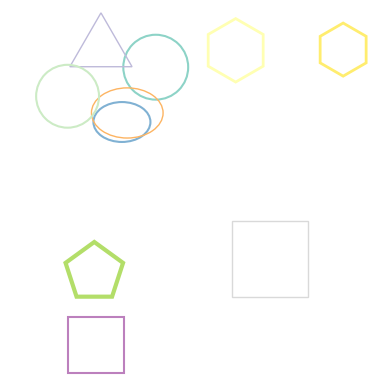[{"shape": "circle", "thickness": 1.5, "radius": 0.42, "center": [0.405, 0.825]}, {"shape": "hexagon", "thickness": 2, "radius": 0.41, "center": [0.612, 0.869]}, {"shape": "triangle", "thickness": 1, "radius": 0.47, "center": [0.262, 0.873]}, {"shape": "oval", "thickness": 1.5, "radius": 0.37, "center": [0.317, 0.683]}, {"shape": "oval", "thickness": 1, "radius": 0.47, "center": [0.331, 0.707]}, {"shape": "pentagon", "thickness": 3, "radius": 0.39, "center": [0.245, 0.293]}, {"shape": "square", "thickness": 1, "radius": 0.49, "center": [0.701, 0.327]}, {"shape": "square", "thickness": 1.5, "radius": 0.36, "center": [0.25, 0.105]}, {"shape": "circle", "thickness": 1.5, "radius": 0.41, "center": [0.176, 0.75]}, {"shape": "hexagon", "thickness": 2, "radius": 0.34, "center": [0.891, 0.871]}]